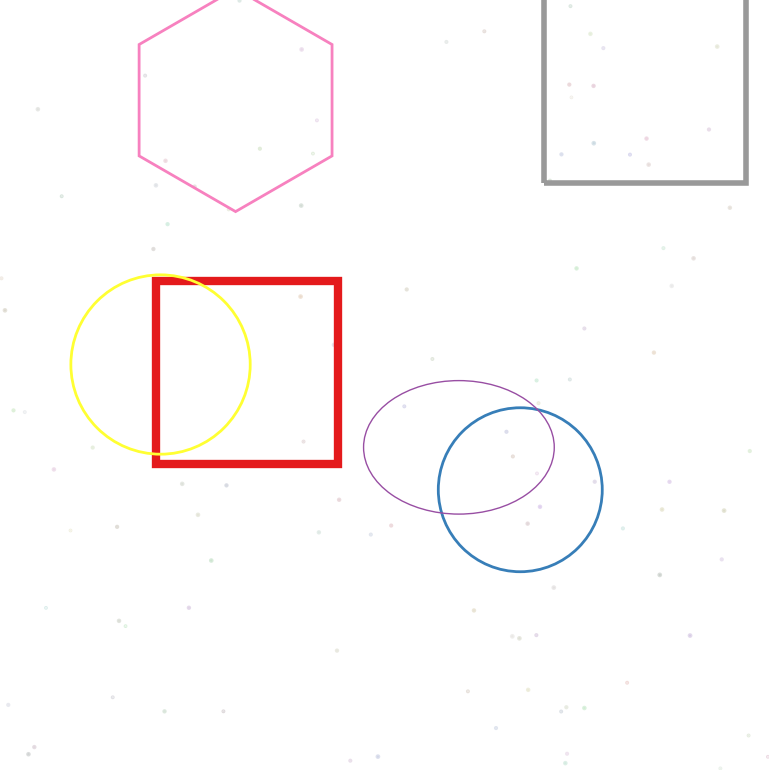[{"shape": "square", "thickness": 3, "radius": 0.59, "center": [0.32, 0.516]}, {"shape": "circle", "thickness": 1, "radius": 0.53, "center": [0.676, 0.364]}, {"shape": "oval", "thickness": 0.5, "radius": 0.62, "center": [0.596, 0.419]}, {"shape": "circle", "thickness": 1, "radius": 0.58, "center": [0.208, 0.527]}, {"shape": "hexagon", "thickness": 1, "radius": 0.72, "center": [0.306, 0.87]}, {"shape": "square", "thickness": 2, "radius": 0.66, "center": [0.838, 0.893]}]